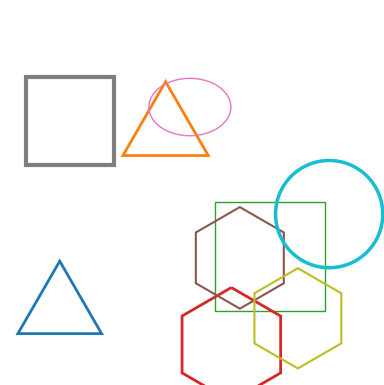[{"shape": "triangle", "thickness": 2, "radius": 0.63, "center": [0.155, 0.196]}, {"shape": "triangle", "thickness": 2, "radius": 0.64, "center": [0.43, 0.66]}, {"shape": "square", "thickness": 1, "radius": 0.71, "center": [0.701, 0.334]}, {"shape": "hexagon", "thickness": 2, "radius": 0.74, "center": [0.601, 0.105]}, {"shape": "hexagon", "thickness": 1.5, "radius": 0.66, "center": [0.623, 0.33]}, {"shape": "oval", "thickness": 1, "radius": 0.53, "center": [0.493, 0.722]}, {"shape": "square", "thickness": 3, "radius": 0.57, "center": [0.182, 0.686]}, {"shape": "hexagon", "thickness": 1.5, "radius": 0.65, "center": [0.774, 0.173]}, {"shape": "circle", "thickness": 2.5, "radius": 0.7, "center": [0.855, 0.444]}]